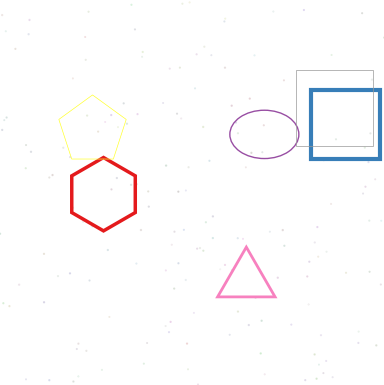[{"shape": "hexagon", "thickness": 2.5, "radius": 0.48, "center": [0.269, 0.496]}, {"shape": "square", "thickness": 3, "radius": 0.45, "center": [0.898, 0.677]}, {"shape": "oval", "thickness": 1, "radius": 0.45, "center": [0.687, 0.651]}, {"shape": "pentagon", "thickness": 0.5, "radius": 0.46, "center": [0.24, 0.661]}, {"shape": "triangle", "thickness": 2, "radius": 0.43, "center": [0.64, 0.272]}, {"shape": "square", "thickness": 0.5, "radius": 0.5, "center": [0.87, 0.72]}]